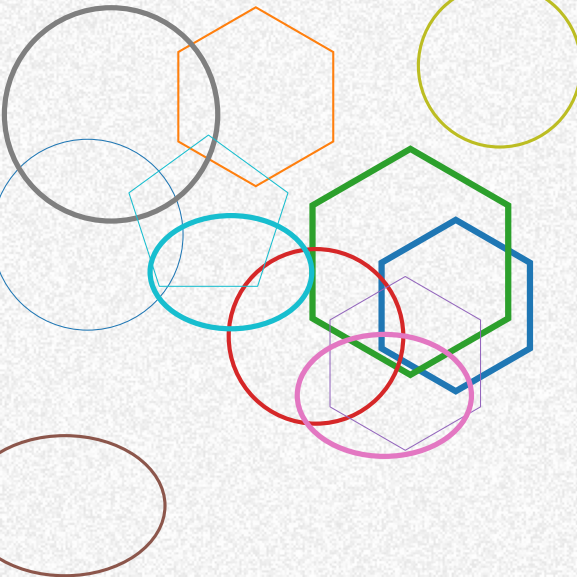[{"shape": "circle", "thickness": 0.5, "radius": 0.83, "center": [0.152, 0.593]}, {"shape": "hexagon", "thickness": 3, "radius": 0.74, "center": [0.789, 0.47]}, {"shape": "hexagon", "thickness": 1, "radius": 0.77, "center": [0.443, 0.832]}, {"shape": "hexagon", "thickness": 3, "radius": 0.98, "center": [0.711, 0.546]}, {"shape": "circle", "thickness": 2, "radius": 0.76, "center": [0.547, 0.417]}, {"shape": "hexagon", "thickness": 0.5, "radius": 0.75, "center": [0.702, 0.37]}, {"shape": "oval", "thickness": 1.5, "radius": 0.87, "center": [0.112, 0.123]}, {"shape": "oval", "thickness": 2.5, "radius": 0.75, "center": [0.666, 0.314]}, {"shape": "circle", "thickness": 2.5, "radius": 0.92, "center": [0.192, 0.801]}, {"shape": "circle", "thickness": 1.5, "radius": 0.7, "center": [0.865, 0.885]}, {"shape": "pentagon", "thickness": 0.5, "radius": 0.72, "center": [0.361, 0.62]}, {"shape": "oval", "thickness": 2.5, "radius": 0.7, "center": [0.4, 0.528]}]